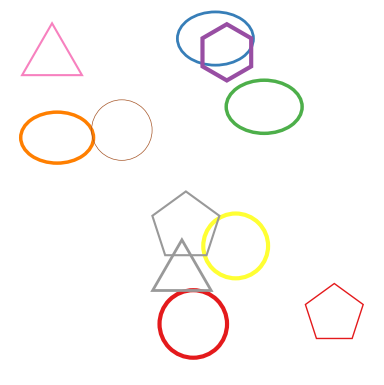[{"shape": "pentagon", "thickness": 1, "radius": 0.39, "center": [0.868, 0.185]}, {"shape": "circle", "thickness": 3, "radius": 0.44, "center": [0.502, 0.159]}, {"shape": "oval", "thickness": 2, "radius": 0.49, "center": [0.56, 0.9]}, {"shape": "oval", "thickness": 2.5, "radius": 0.49, "center": [0.686, 0.723]}, {"shape": "hexagon", "thickness": 3, "radius": 0.37, "center": [0.589, 0.864]}, {"shape": "oval", "thickness": 2.5, "radius": 0.47, "center": [0.148, 0.643]}, {"shape": "circle", "thickness": 3, "radius": 0.42, "center": [0.612, 0.361]}, {"shape": "circle", "thickness": 0.5, "radius": 0.39, "center": [0.316, 0.662]}, {"shape": "triangle", "thickness": 1.5, "radius": 0.45, "center": [0.135, 0.85]}, {"shape": "pentagon", "thickness": 1.5, "radius": 0.46, "center": [0.483, 0.411]}, {"shape": "triangle", "thickness": 2, "radius": 0.44, "center": [0.472, 0.289]}]